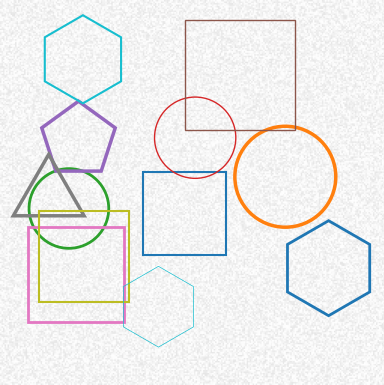[{"shape": "square", "thickness": 1.5, "radius": 0.54, "center": [0.48, 0.445]}, {"shape": "hexagon", "thickness": 2, "radius": 0.62, "center": [0.854, 0.303]}, {"shape": "circle", "thickness": 2.5, "radius": 0.66, "center": [0.741, 0.541]}, {"shape": "circle", "thickness": 2, "radius": 0.52, "center": [0.179, 0.458]}, {"shape": "circle", "thickness": 1, "radius": 0.53, "center": [0.507, 0.642]}, {"shape": "pentagon", "thickness": 2.5, "radius": 0.5, "center": [0.204, 0.637]}, {"shape": "square", "thickness": 1, "radius": 0.71, "center": [0.624, 0.804]}, {"shape": "square", "thickness": 2, "radius": 0.62, "center": [0.197, 0.287]}, {"shape": "triangle", "thickness": 2.5, "radius": 0.53, "center": [0.126, 0.493]}, {"shape": "square", "thickness": 1.5, "radius": 0.59, "center": [0.218, 0.334]}, {"shape": "hexagon", "thickness": 0.5, "radius": 0.52, "center": [0.412, 0.203]}, {"shape": "hexagon", "thickness": 1.5, "radius": 0.57, "center": [0.215, 0.846]}]